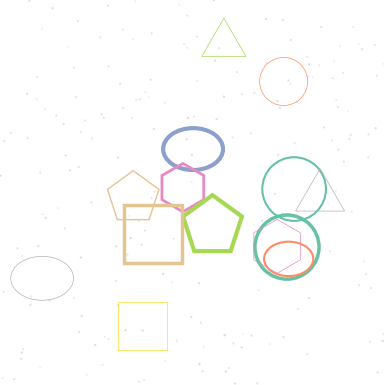[{"shape": "circle", "thickness": 1.5, "radius": 0.41, "center": [0.764, 0.509]}, {"shape": "circle", "thickness": 2.5, "radius": 0.42, "center": [0.745, 0.358]}, {"shape": "circle", "thickness": 0.5, "radius": 0.31, "center": [0.737, 0.788]}, {"shape": "oval", "thickness": 1.5, "radius": 0.32, "center": [0.75, 0.328]}, {"shape": "oval", "thickness": 3, "radius": 0.39, "center": [0.502, 0.613]}, {"shape": "hexagon", "thickness": 2, "radius": 0.31, "center": [0.475, 0.513]}, {"shape": "hexagon", "thickness": 0.5, "radius": 0.35, "center": [0.72, 0.36]}, {"shape": "pentagon", "thickness": 3, "radius": 0.4, "center": [0.552, 0.413]}, {"shape": "triangle", "thickness": 0.5, "radius": 0.33, "center": [0.581, 0.886]}, {"shape": "square", "thickness": 0.5, "radius": 0.31, "center": [0.37, 0.154]}, {"shape": "pentagon", "thickness": 1, "radius": 0.35, "center": [0.346, 0.486]}, {"shape": "square", "thickness": 2.5, "radius": 0.38, "center": [0.396, 0.391]}, {"shape": "triangle", "thickness": 0.5, "radius": 0.37, "center": [0.831, 0.489]}, {"shape": "oval", "thickness": 0.5, "radius": 0.41, "center": [0.109, 0.277]}]